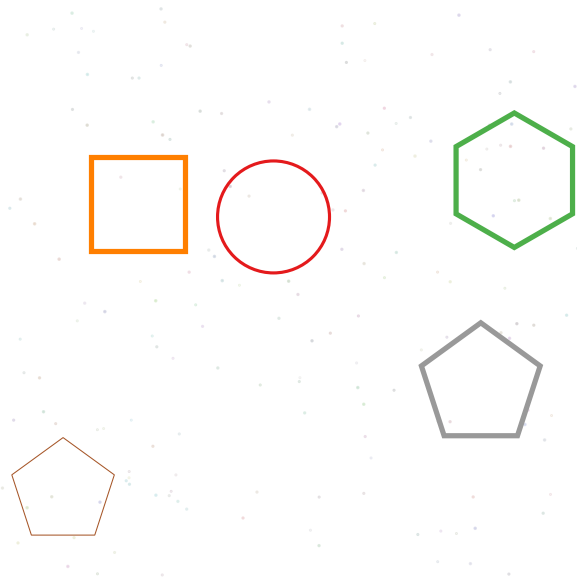[{"shape": "circle", "thickness": 1.5, "radius": 0.48, "center": [0.474, 0.623]}, {"shape": "hexagon", "thickness": 2.5, "radius": 0.58, "center": [0.891, 0.687]}, {"shape": "square", "thickness": 2.5, "radius": 0.41, "center": [0.239, 0.646]}, {"shape": "pentagon", "thickness": 0.5, "radius": 0.47, "center": [0.109, 0.148]}, {"shape": "pentagon", "thickness": 2.5, "radius": 0.54, "center": [0.833, 0.332]}]